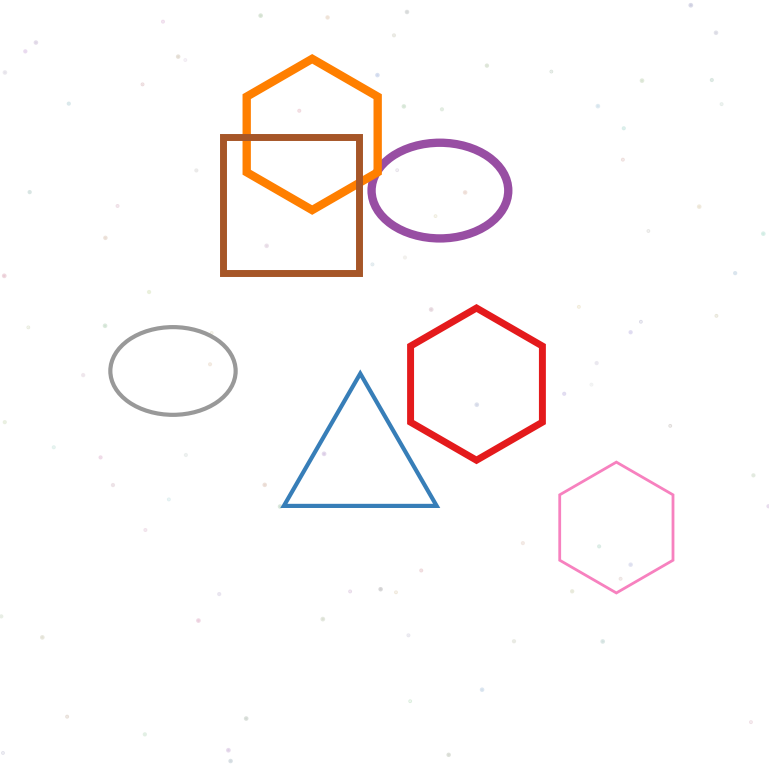[{"shape": "hexagon", "thickness": 2.5, "radius": 0.49, "center": [0.619, 0.501]}, {"shape": "triangle", "thickness": 1.5, "radius": 0.57, "center": [0.468, 0.4]}, {"shape": "oval", "thickness": 3, "radius": 0.44, "center": [0.571, 0.752]}, {"shape": "hexagon", "thickness": 3, "radius": 0.49, "center": [0.405, 0.825]}, {"shape": "square", "thickness": 2.5, "radius": 0.44, "center": [0.378, 0.734]}, {"shape": "hexagon", "thickness": 1, "radius": 0.42, "center": [0.8, 0.315]}, {"shape": "oval", "thickness": 1.5, "radius": 0.41, "center": [0.225, 0.518]}]